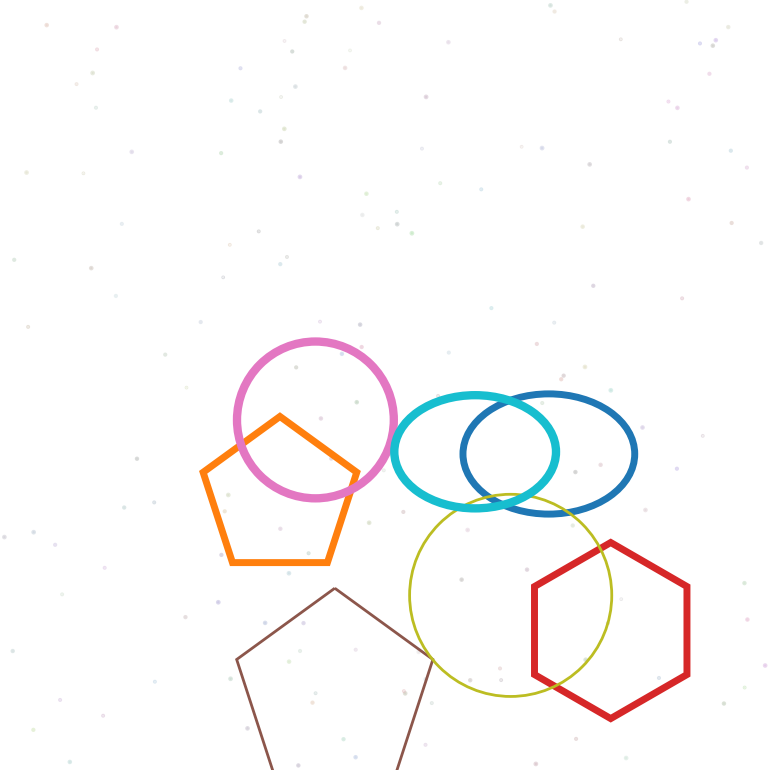[{"shape": "oval", "thickness": 2.5, "radius": 0.56, "center": [0.713, 0.41]}, {"shape": "pentagon", "thickness": 2.5, "radius": 0.52, "center": [0.364, 0.354]}, {"shape": "hexagon", "thickness": 2.5, "radius": 0.57, "center": [0.793, 0.181]}, {"shape": "pentagon", "thickness": 1, "radius": 0.67, "center": [0.435, 0.102]}, {"shape": "circle", "thickness": 3, "radius": 0.51, "center": [0.41, 0.455]}, {"shape": "circle", "thickness": 1, "radius": 0.66, "center": [0.663, 0.227]}, {"shape": "oval", "thickness": 3, "radius": 0.52, "center": [0.617, 0.413]}]